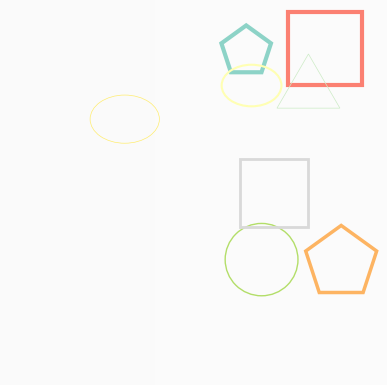[{"shape": "pentagon", "thickness": 3, "radius": 0.34, "center": [0.635, 0.867]}, {"shape": "oval", "thickness": 1.5, "radius": 0.39, "center": [0.649, 0.778]}, {"shape": "square", "thickness": 3, "radius": 0.48, "center": [0.838, 0.875]}, {"shape": "pentagon", "thickness": 2.5, "radius": 0.48, "center": [0.88, 0.318]}, {"shape": "circle", "thickness": 1, "radius": 0.47, "center": [0.675, 0.326]}, {"shape": "square", "thickness": 2, "radius": 0.44, "center": [0.707, 0.498]}, {"shape": "triangle", "thickness": 0.5, "radius": 0.47, "center": [0.796, 0.766]}, {"shape": "oval", "thickness": 0.5, "radius": 0.45, "center": [0.322, 0.691]}]